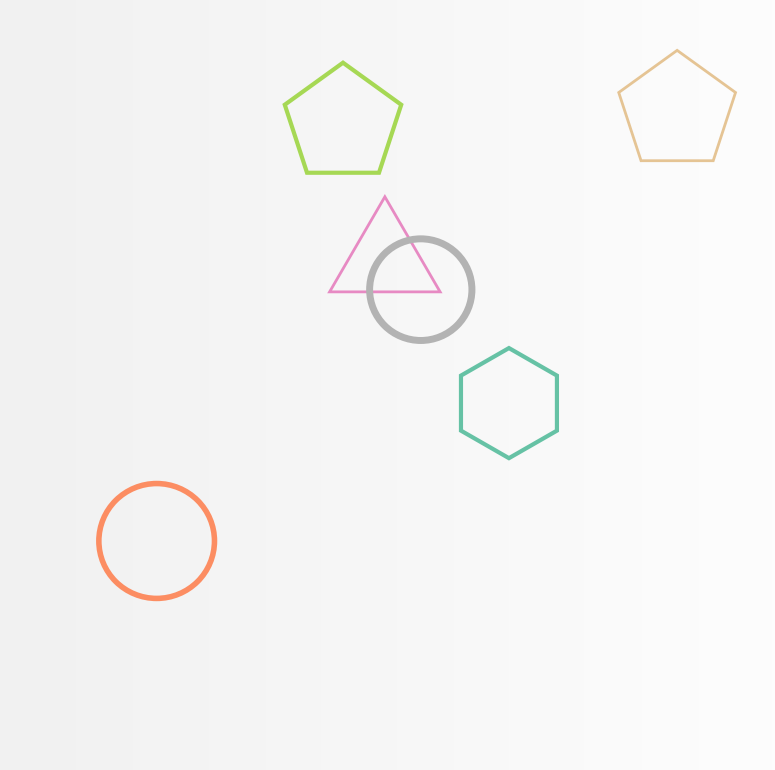[{"shape": "hexagon", "thickness": 1.5, "radius": 0.36, "center": [0.657, 0.476]}, {"shape": "circle", "thickness": 2, "radius": 0.37, "center": [0.202, 0.297]}, {"shape": "triangle", "thickness": 1, "radius": 0.41, "center": [0.497, 0.662]}, {"shape": "pentagon", "thickness": 1.5, "radius": 0.4, "center": [0.443, 0.84]}, {"shape": "pentagon", "thickness": 1, "radius": 0.4, "center": [0.874, 0.855]}, {"shape": "circle", "thickness": 2.5, "radius": 0.33, "center": [0.543, 0.624]}]